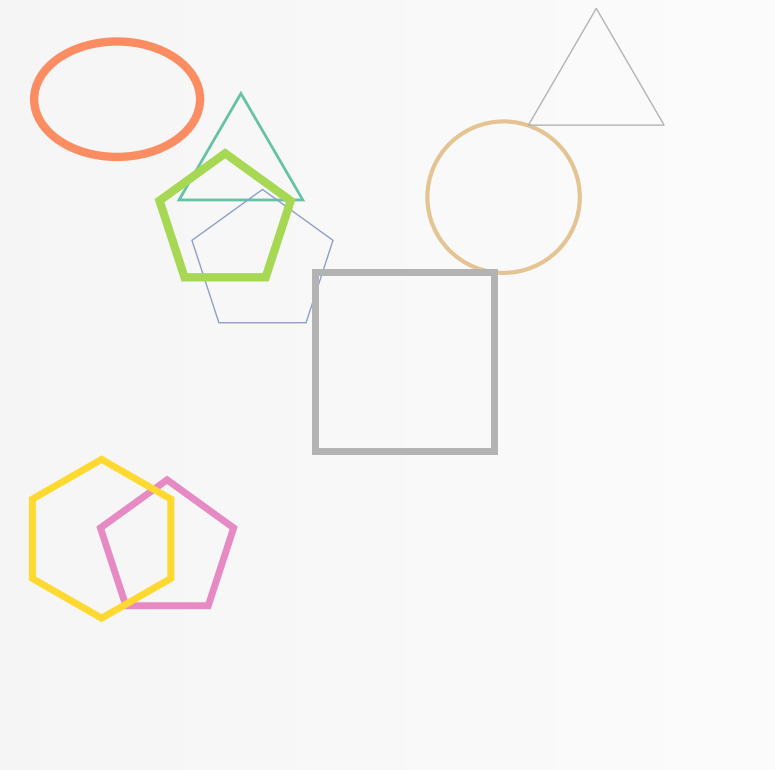[{"shape": "triangle", "thickness": 1, "radius": 0.46, "center": [0.311, 0.786]}, {"shape": "oval", "thickness": 3, "radius": 0.54, "center": [0.151, 0.871]}, {"shape": "pentagon", "thickness": 0.5, "radius": 0.48, "center": [0.339, 0.658]}, {"shape": "pentagon", "thickness": 2.5, "radius": 0.45, "center": [0.216, 0.286]}, {"shape": "pentagon", "thickness": 3, "radius": 0.45, "center": [0.29, 0.712]}, {"shape": "hexagon", "thickness": 2.5, "radius": 0.52, "center": [0.131, 0.3]}, {"shape": "circle", "thickness": 1.5, "radius": 0.49, "center": [0.65, 0.744]}, {"shape": "square", "thickness": 2.5, "radius": 0.58, "center": [0.522, 0.531]}, {"shape": "triangle", "thickness": 0.5, "radius": 0.51, "center": [0.769, 0.888]}]